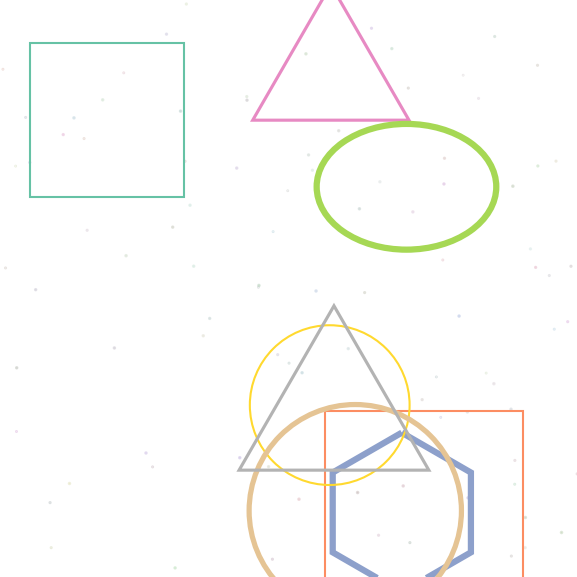[{"shape": "square", "thickness": 1, "radius": 0.67, "center": [0.185, 0.792]}, {"shape": "square", "thickness": 1, "radius": 0.86, "center": [0.734, 0.115]}, {"shape": "hexagon", "thickness": 3, "radius": 0.69, "center": [0.696, 0.112]}, {"shape": "triangle", "thickness": 1.5, "radius": 0.78, "center": [0.573, 0.869]}, {"shape": "oval", "thickness": 3, "radius": 0.78, "center": [0.704, 0.676]}, {"shape": "circle", "thickness": 1, "radius": 0.69, "center": [0.571, 0.298]}, {"shape": "circle", "thickness": 2.5, "radius": 0.92, "center": [0.615, 0.115]}, {"shape": "triangle", "thickness": 1.5, "radius": 0.95, "center": [0.578, 0.28]}]